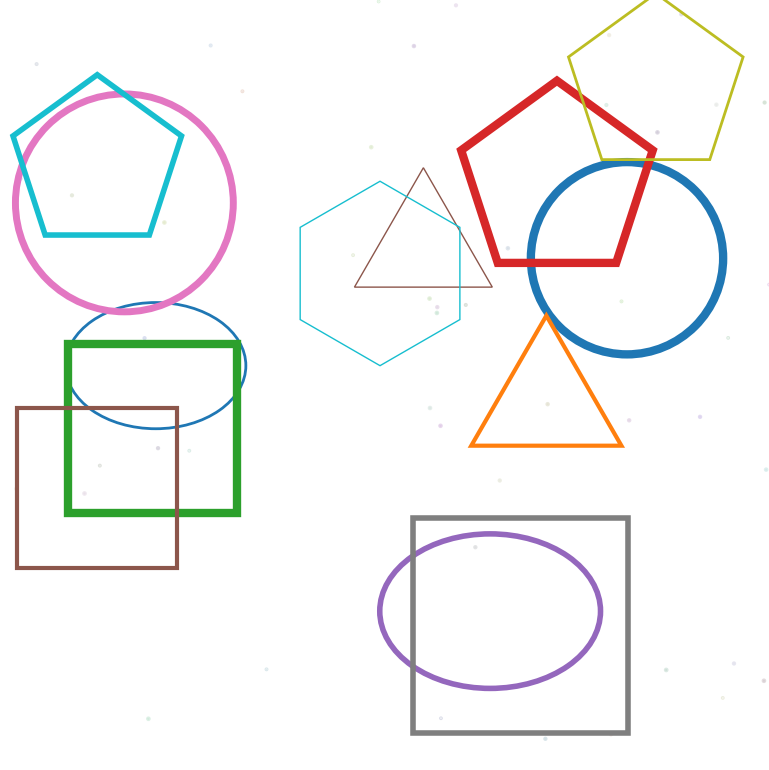[{"shape": "circle", "thickness": 3, "radius": 0.62, "center": [0.814, 0.665]}, {"shape": "oval", "thickness": 1, "radius": 0.59, "center": [0.202, 0.525]}, {"shape": "triangle", "thickness": 1.5, "radius": 0.56, "center": [0.71, 0.477]}, {"shape": "square", "thickness": 3, "radius": 0.55, "center": [0.198, 0.444]}, {"shape": "pentagon", "thickness": 3, "radius": 0.65, "center": [0.723, 0.764]}, {"shape": "oval", "thickness": 2, "radius": 0.72, "center": [0.637, 0.206]}, {"shape": "square", "thickness": 1.5, "radius": 0.52, "center": [0.126, 0.366]}, {"shape": "triangle", "thickness": 0.5, "radius": 0.52, "center": [0.55, 0.679]}, {"shape": "circle", "thickness": 2.5, "radius": 0.71, "center": [0.162, 0.736]}, {"shape": "square", "thickness": 2, "radius": 0.7, "center": [0.676, 0.187]}, {"shape": "pentagon", "thickness": 1, "radius": 0.6, "center": [0.852, 0.889]}, {"shape": "hexagon", "thickness": 0.5, "radius": 0.6, "center": [0.494, 0.645]}, {"shape": "pentagon", "thickness": 2, "radius": 0.58, "center": [0.126, 0.788]}]